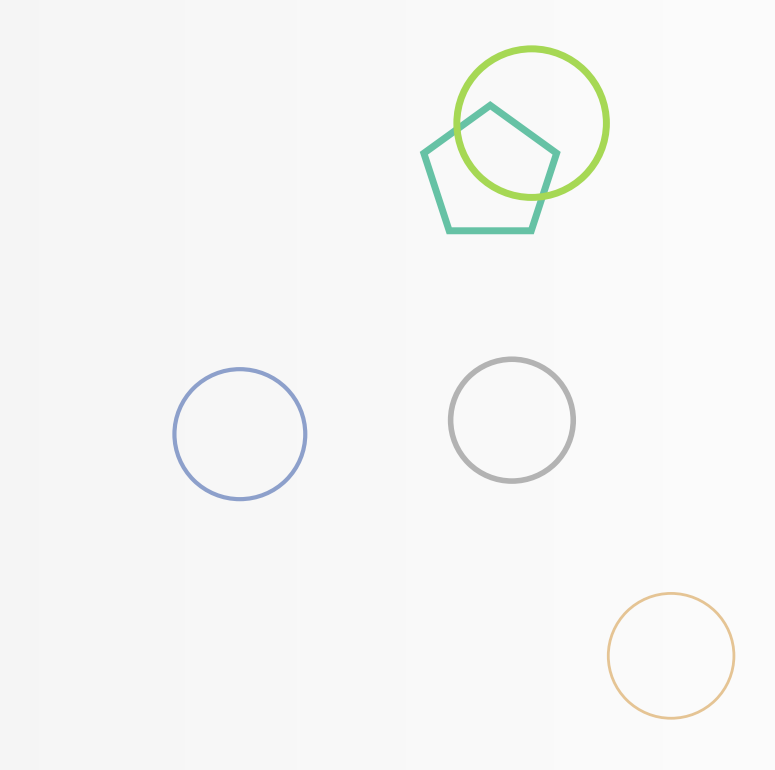[{"shape": "pentagon", "thickness": 2.5, "radius": 0.45, "center": [0.633, 0.773]}, {"shape": "circle", "thickness": 1.5, "radius": 0.42, "center": [0.309, 0.436]}, {"shape": "circle", "thickness": 2.5, "radius": 0.48, "center": [0.686, 0.84]}, {"shape": "circle", "thickness": 1, "radius": 0.41, "center": [0.866, 0.148]}, {"shape": "circle", "thickness": 2, "radius": 0.4, "center": [0.661, 0.454]}]